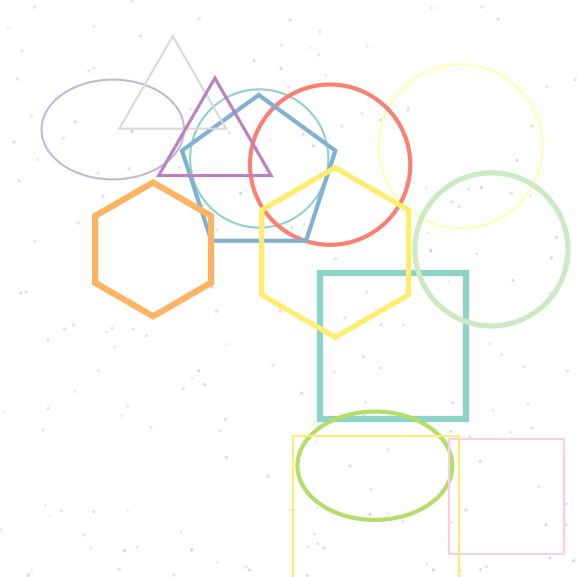[{"shape": "square", "thickness": 3, "radius": 0.63, "center": [0.681, 0.4]}, {"shape": "circle", "thickness": 1, "radius": 0.6, "center": [0.449, 0.725]}, {"shape": "circle", "thickness": 1, "radius": 0.71, "center": [0.798, 0.746]}, {"shape": "oval", "thickness": 1, "radius": 0.62, "center": [0.195, 0.775]}, {"shape": "circle", "thickness": 2, "radius": 0.69, "center": [0.572, 0.714]}, {"shape": "pentagon", "thickness": 2, "radius": 0.7, "center": [0.448, 0.695]}, {"shape": "hexagon", "thickness": 3, "radius": 0.58, "center": [0.265, 0.567]}, {"shape": "oval", "thickness": 2, "radius": 0.67, "center": [0.649, 0.193]}, {"shape": "square", "thickness": 1, "radius": 0.5, "center": [0.877, 0.14]}, {"shape": "triangle", "thickness": 1, "radius": 0.53, "center": [0.299, 0.83]}, {"shape": "triangle", "thickness": 1.5, "radius": 0.56, "center": [0.372, 0.751]}, {"shape": "circle", "thickness": 2.5, "radius": 0.66, "center": [0.851, 0.567]}, {"shape": "square", "thickness": 1, "radius": 0.72, "center": [0.651, 0.101]}, {"shape": "hexagon", "thickness": 2.5, "radius": 0.73, "center": [0.58, 0.562]}]